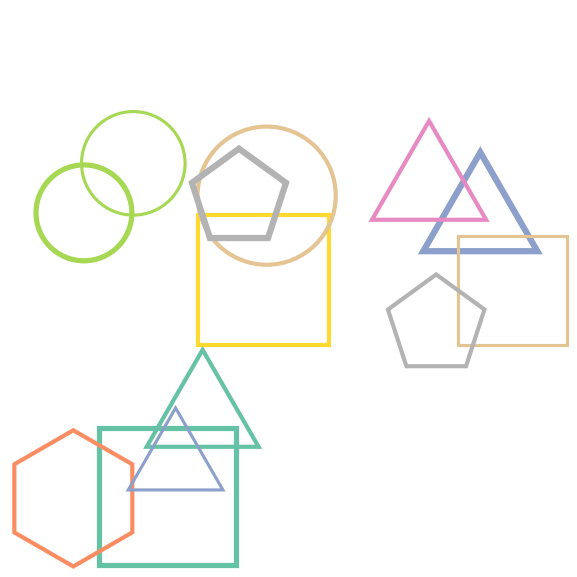[{"shape": "triangle", "thickness": 2, "radius": 0.56, "center": [0.351, 0.281]}, {"shape": "square", "thickness": 2.5, "radius": 0.59, "center": [0.29, 0.14]}, {"shape": "hexagon", "thickness": 2, "radius": 0.59, "center": [0.127, 0.136]}, {"shape": "triangle", "thickness": 3, "radius": 0.57, "center": [0.832, 0.621]}, {"shape": "triangle", "thickness": 1.5, "radius": 0.47, "center": [0.304, 0.198]}, {"shape": "triangle", "thickness": 2, "radius": 0.57, "center": [0.743, 0.676]}, {"shape": "circle", "thickness": 2.5, "radius": 0.42, "center": [0.145, 0.631]}, {"shape": "circle", "thickness": 1.5, "radius": 0.45, "center": [0.231, 0.716]}, {"shape": "square", "thickness": 2, "radius": 0.56, "center": [0.457, 0.514]}, {"shape": "circle", "thickness": 2, "radius": 0.6, "center": [0.462, 0.66]}, {"shape": "square", "thickness": 1.5, "radius": 0.47, "center": [0.888, 0.496]}, {"shape": "pentagon", "thickness": 2, "radius": 0.44, "center": [0.755, 0.436]}, {"shape": "pentagon", "thickness": 3, "radius": 0.43, "center": [0.414, 0.656]}]